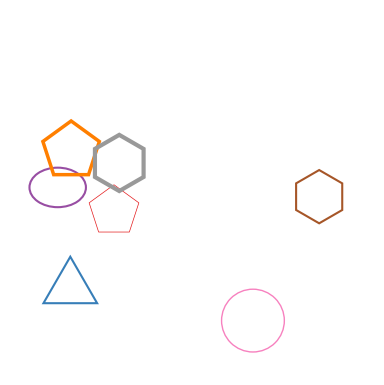[{"shape": "pentagon", "thickness": 0.5, "radius": 0.34, "center": [0.296, 0.452]}, {"shape": "triangle", "thickness": 1.5, "radius": 0.4, "center": [0.183, 0.253]}, {"shape": "oval", "thickness": 1.5, "radius": 0.37, "center": [0.15, 0.513]}, {"shape": "pentagon", "thickness": 2.5, "radius": 0.39, "center": [0.185, 0.609]}, {"shape": "hexagon", "thickness": 1.5, "radius": 0.35, "center": [0.829, 0.489]}, {"shape": "circle", "thickness": 1, "radius": 0.41, "center": [0.657, 0.167]}, {"shape": "hexagon", "thickness": 3, "radius": 0.36, "center": [0.31, 0.577]}]